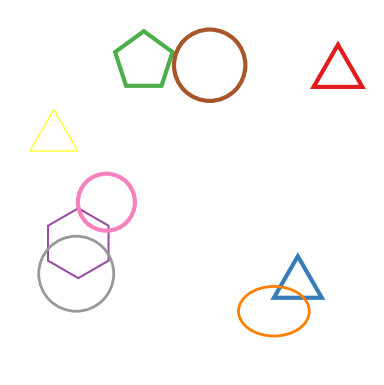[{"shape": "triangle", "thickness": 3, "radius": 0.37, "center": [0.878, 0.811]}, {"shape": "triangle", "thickness": 3, "radius": 0.36, "center": [0.774, 0.263]}, {"shape": "pentagon", "thickness": 3, "radius": 0.39, "center": [0.374, 0.841]}, {"shape": "hexagon", "thickness": 1.5, "radius": 0.45, "center": [0.203, 0.368]}, {"shape": "oval", "thickness": 2, "radius": 0.46, "center": [0.711, 0.192]}, {"shape": "triangle", "thickness": 1, "radius": 0.36, "center": [0.14, 0.643]}, {"shape": "circle", "thickness": 3, "radius": 0.46, "center": [0.545, 0.831]}, {"shape": "circle", "thickness": 3, "radius": 0.37, "center": [0.276, 0.475]}, {"shape": "circle", "thickness": 2, "radius": 0.49, "center": [0.198, 0.289]}]